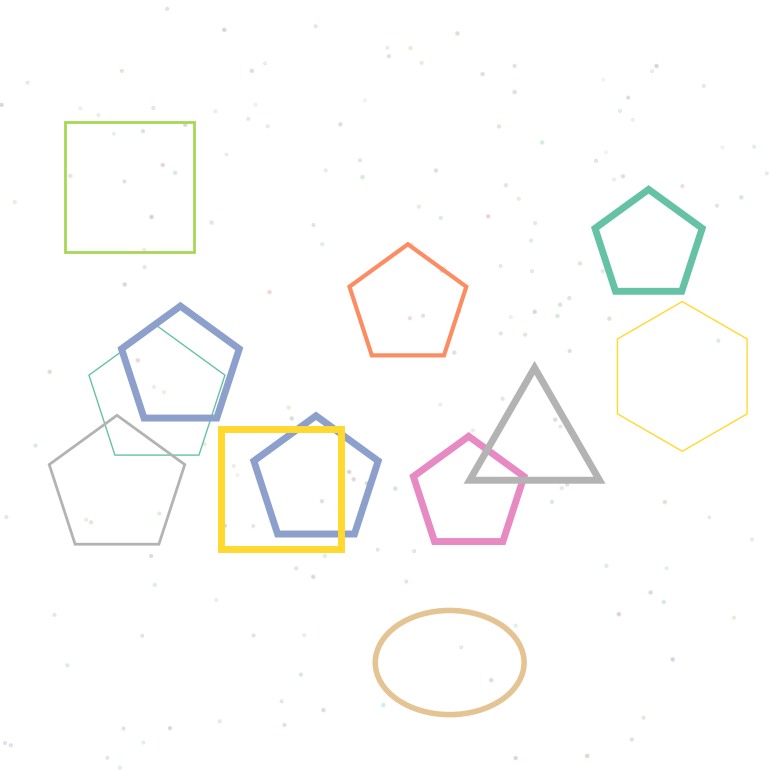[{"shape": "pentagon", "thickness": 2.5, "radius": 0.37, "center": [0.842, 0.681]}, {"shape": "pentagon", "thickness": 0.5, "radius": 0.46, "center": [0.204, 0.484]}, {"shape": "pentagon", "thickness": 1.5, "radius": 0.4, "center": [0.53, 0.603]}, {"shape": "pentagon", "thickness": 2.5, "radius": 0.42, "center": [0.41, 0.375]}, {"shape": "pentagon", "thickness": 2.5, "radius": 0.4, "center": [0.234, 0.522]}, {"shape": "pentagon", "thickness": 2.5, "radius": 0.38, "center": [0.609, 0.358]}, {"shape": "square", "thickness": 1, "radius": 0.42, "center": [0.168, 0.757]}, {"shape": "hexagon", "thickness": 0.5, "radius": 0.49, "center": [0.886, 0.511]}, {"shape": "square", "thickness": 2.5, "radius": 0.39, "center": [0.365, 0.365]}, {"shape": "oval", "thickness": 2, "radius": 0.48, "center": [0.584, 0.14]}, {"shape": "pentagon", "thickness": 1, "radius": 0.46, "center": [0.152, 0.368]}, {"shape": "triangle", "thickness": 2.5, "radius": 0.49, "center": [0.694, 0.425]}]